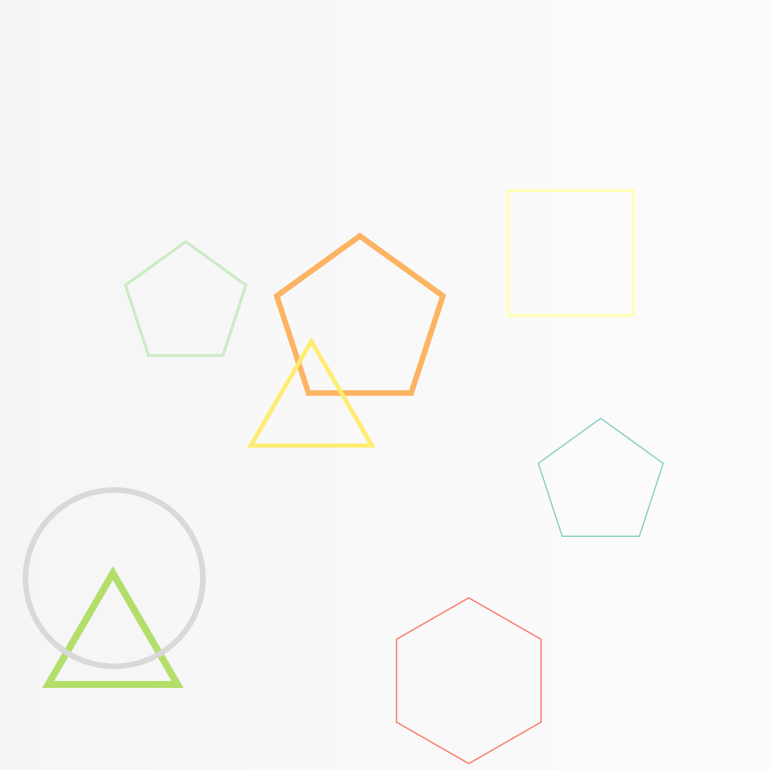[{"shape": "pentagon", "thickness": 0.5, "radius": 0.42, "center": [0.775, 0.372]}, {"shape": "square", "thickness": 1, "radius": 0.4, "center": [0.737, 0.672]}, {"shape": "hexagon", "thickness": 0.5, "radius": 0.54, "center": [0.605, 0.116]}, {"shape": "pentagon", "thickness": 2, "radius": 0.56, "center": [0.464, 0.581]}, {"shape": "triangle", "thickness": 2.5, "radius": 0.48, "center": [0.146, 0.159]}, {"shape": "circle", "thickness": 2, "radius": 0.57, "center": [0.147, 0.249]}, {"shape": "pentagon", "thickness": 1, "radius": 0.41, "center": [0.24, 0.604]}, {"shape": "triangle", "thickness": 1.5, "radius": 0.45, "center": [0.402, 0.466]}]